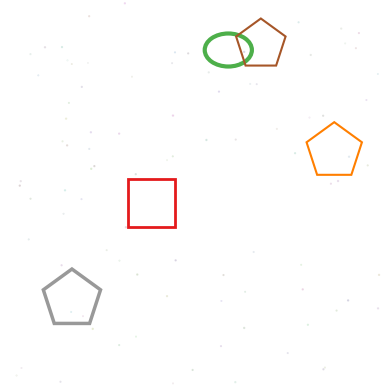[{"shape": "square", "thickness": 2, "radius": 0.31, "center": [0.394, 0.472]}, {"shape": "oval", "thickness": 3, "radius": 0.31, "center": [0.593, 0.87]}, {"shape": "pentagon", "thickness": 1.5, "radius": 0.38, "center": [0.868, 0.607]}, {"shape": "pentagon", "thickness": 1.5, "radius": 0.34, "center": [0.678, 0.884]}, {"shape": "pentagon", "thickness": 2.5, "radius": 0.39, "center": [0.187, 0.223]}]